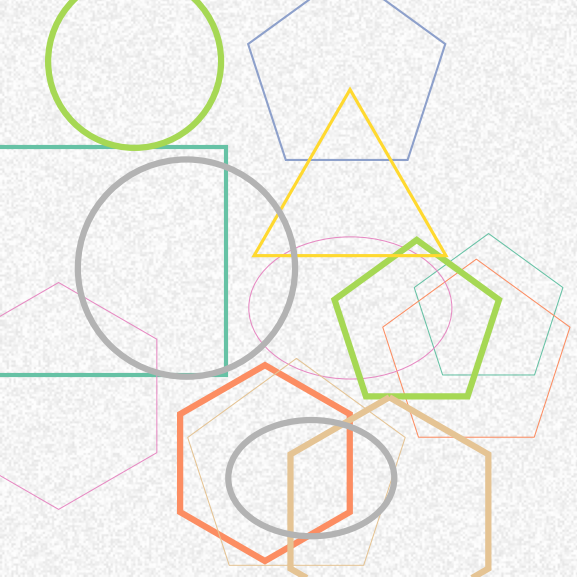[{"shape": "pentagon", "thickness": 0.5, "radius": 0.68, "center": [0.846, 0.459]}, {"shape": "square", "thickness": 2, "radius": 0.99, "center": [0.193, 0.548]}, {"shape": "hexagon", "thickness": 3, "radius": 0.85, "center": [0.459, 0.197]}, {"shape": "pentagon", "thickness": 0.5, "radius": 0.85, "center": [0.825, 0.38]}, {"shape": "pentagon", "thickness": 1, "radius": 0.9, "center": [0.6, 0.867]}, {"shape": "hexagon", "thickness": 0.5, "radius": 0.98, "center": [0.101, 0.313]}, {"shape": "oval", "thickness": 0.5, "radius": 0.88, "center": [0.607, 0.466]}, {"shape": "circle", "thickness": 3, "radius": 0.75, "center": [0.233, 0.893]}, {"shape": "pentagon", "thickness": 3, "radius": 0.75, "center": [0.722, 0.434]}, {"shape": "triangle", "thickness": 1.5, "radius": 0.96, "center": [0.606, 0.652]}, {"shape": "hexagon", "thickness": 3, "radius": 0.99, "center": [0.674, 0.113]}, {"shape": "pentagon", "thickness": 0.5, "radius": 0.99, "center": [0.513, 0.18]}, {"shape": "circle", "thickness": 3, "radius": 0.94, "center": [0.323, 0.535]}, {"shape": "oval", "thickness": 3, "radius": 0.72, "center": [0.539, 0.171]}]